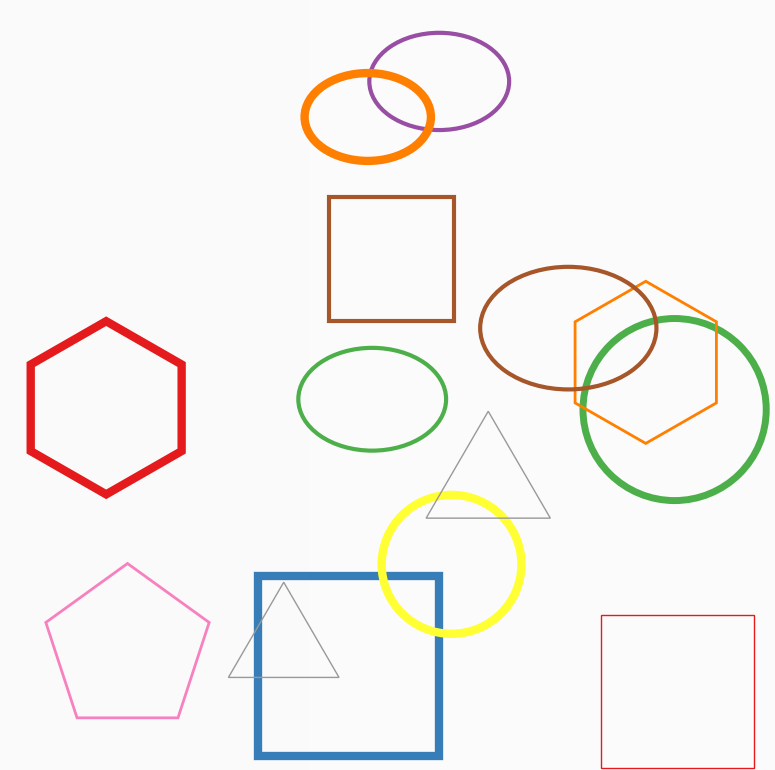[{"shape": "hexagon", "thickness": 3, "radius": 0.56, "center": [0.137, 0.47]}, {"shape": "square", "thickness": 0.5, "radius": 0.49, "center": [0.874, 0.102]}, {"shape": "square", "thickness": 3, "radius": 0.58, "center": [0.45, 0.135]}, {"shape": "circle", "thickness": 2.5, "radius": 0.59, "center": [0.87, 0.468]}, {"shape": "oval", "thickness": 1.5, "radius": 0.48, "center": [0.48, 0.481]}, {"shape": "oval", "thickness": 1.5, "radius": 0.45, "center": [0.567, 0.894]}, {"shape": "oval", "thickness": 3, "radius": 0.41, "center": [0.475, 0.848]}, {"shape": "hexagon", "thickness": 1, "radius": 0.53, "center": [0.833, 0.529]}, {"shape": "circle", "thickness": 3, "radius": 0.45, "center": [0.583, 0.267]}, {"shape": "square", "thickness": 1.5, "radius": 0.4, "center": [0.505, 0.664]}, {"shape": "oval", "thickness": 1.5, "radius": 0.57, "center": [0.733, 0.574]}, {"shape": "pentagon", "thickness": 1, "radius": 0.55, "center": [0.165, 0.157]}, {"shape": "triangle", "thickness": 0.5, "radius": 0.41, "center": [0.366, 0.161]}, {"shape": "triangle", "thickness": 0.5, "radius": 0.46, "center": [0.63, 0.373]}]